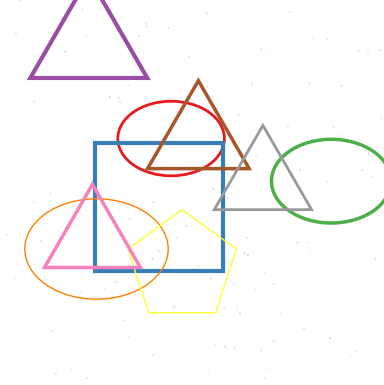[{"shape": "oval", "thickness": 2, "radius": 0.69, "center": [0.444, 0.64]}, {"shape": "square", "thickness": 3, "radius": 0.83, "center": [0.412, 0.462]}, {"shape": "oval", "thickness": 2.5, "radius": 0.78, "center": [0.86, 0.529]}, {"shape": "triangle", "thickness": 3, "radius": 0.88, "center": [0.231, 0.885]}, {"shape": "oval", "thickness": 1, "radius": 0.93, "center": [0.251, 0.353]}, {"shape": "pentagon", "thickness": 1, "radius": 0.74, "center": [0.473, 0.307]}, {"shape": "triangle", "thickness": 2.5, "radius": 0.76, "center": [0.515, 0.638]}, {"shape": "triangle", "thickness": 2.5, "radius": 0.72, "center": [0.24, 0.377]}, {"shape": "triangle", "thickness": 2, "radius": 0.73, "center": [0.683, 0.528]}]